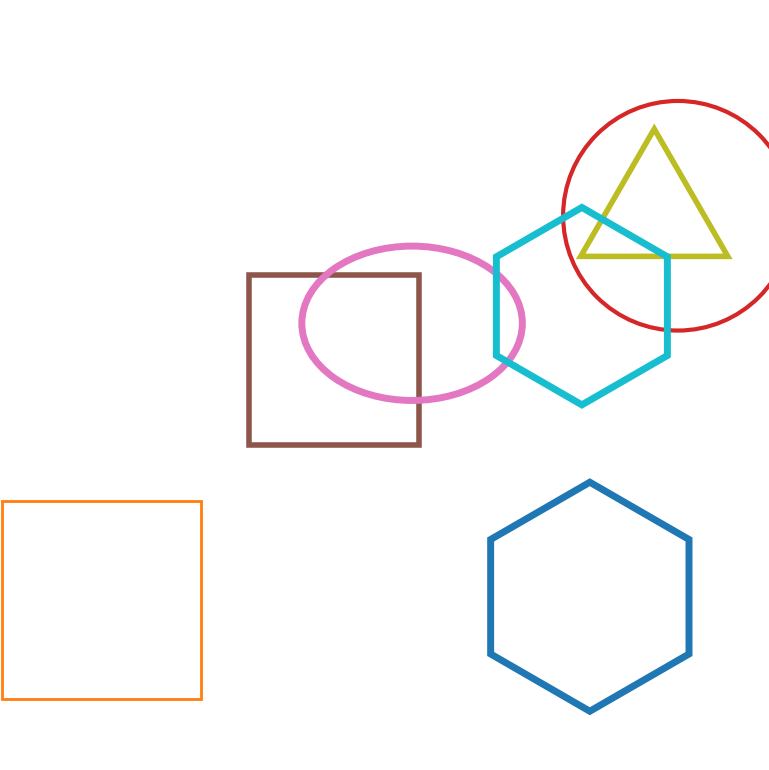[{"shape": "hexagon", "thickness": 2.5, "radius": 0.74, "center": [0.766, 0.225]}, {"shape": "square", "thickness": 1, "radius": 0.64, "center": [0.132, 0.221]}, {"shape": "circle", "thickness": 1.5, "radius": 0.75, "center": [0.88, 0.72]}, {"shape": "square", "thickness": 2, "radius": 0.55, "center": [0.434, 0.533]}, {"shape": "oval", "thickness": 2.5, "radius": 0.72, "center": [0.535, 0.58]}, {"shape": "triangle", "thickness": 2, "radius": 0.55, "center": [0.85, 0.722]}, {"shape": "hexagon", "thickness": 2.5, "radius": 0.64, "center": [0.756, 0.602]}]